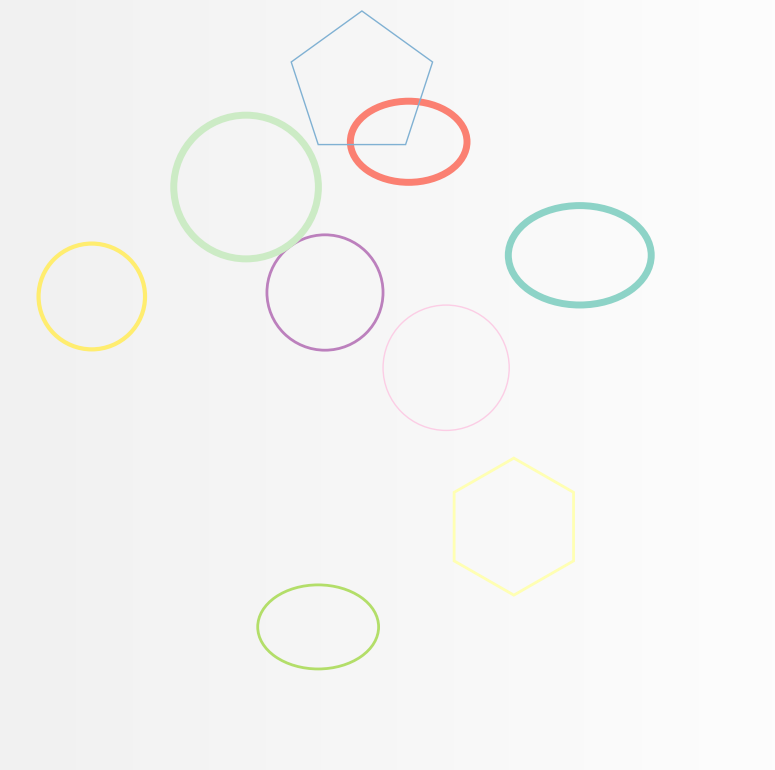[{"shape": "oval", "thickness": 2.5, "radius": 0.46, "center": [0.748, 0.668]}, {"shape": "hexagon", "thickness": 1, "radius": 0.44, "center": [0.663, 0.316]}, {"shape": "oval", "thickness": 2.5, "radius": 0.38, "center": [0.527, 0.816]}, {"shape": "pentagon", "thickness": 0.5, "radius": 0.48, "center": [0.467, 0.89]}, {"shape": "oval", "thickness": 1, "radius": 0.39, "center": [0.411, 0.186]}, {"shape": "circle", "thickness": 0.5, "radius": 0.41, "center": [0.576, 0.522]}, {"shape": "circle", "thickness": 1, "radius": 0.37, "center": [0.419, 0.62]}, {"shape": "circle", "thickness": 2.5, "radius": 0.47, "center": [0.318, 0.757]}, {"shape": "circle", "thickness": 1.5, "radius": 0.34, "center": [0.118, 0.615]}]